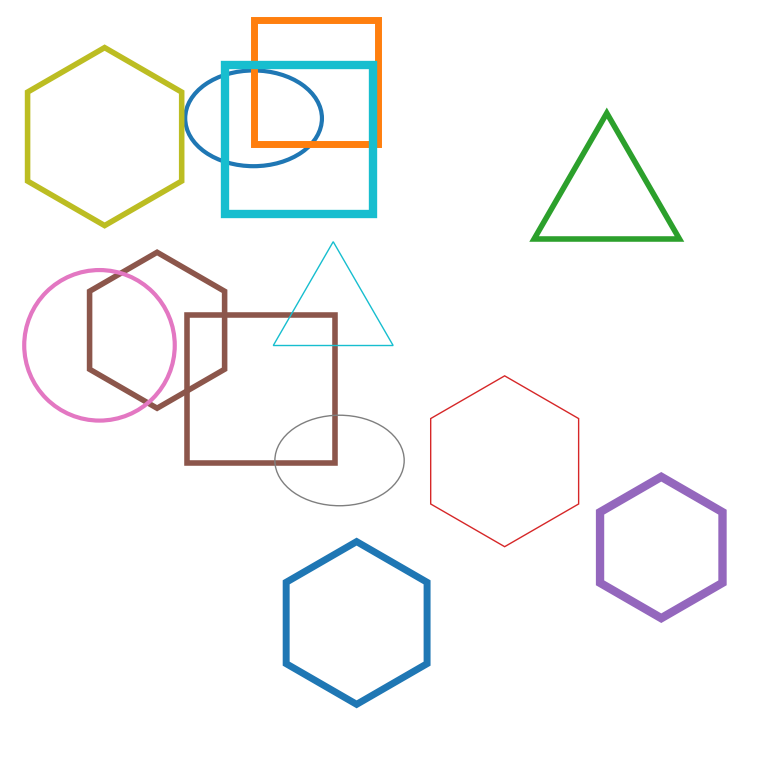[{"shape": "oval", "thickness": 1.5, "radius": 0.44, "center": [0.329, 0.846]}, {"shape": "hexagon", "thickness": 2.5, "radius": 0.53, "center": [0.463, 0.191]}, {"shape": "square", "thickness": 2.5, "radius": 0.4, "center": [0.41, 0.893]}, {"shape": "triangle", "thickness": 2, "radius": 0.54, "center": [0.788, 0.744]}, {"shape": "hexagon", "thickness": 0.5, "radius": 0.55, "center": [0.655, 0.401]}, {"shape": "hexagon", "thickness": 3, "radius": 0.46, "center": [0.859, 0.289]}, {"shape": "hexagon", "thickness": 2, "radius": 0.51, "center": [0.204, 0.571]}, {"shape": "square", "thickness": 2, "radius": 0.48, "center": [0.339, 0.495]}, {"shape": "circle", "thickness": 1.5, "radius": 0.49, "center": [0.129, 0.552]}, {"shape": "oval", "thickness": 0.5, "radius": 0.42, "center": [0.441, 0.402]}, {"shape": "hexagon", "thickness": 2, "radius": 0.58, "center": [0.136, 0.823]}, {"shape": "triangle", "thickness": 0.5, "radius": 0.45, "center": [0.433, 0.596]}, {"shape": "square", "thickness": 3, "radius": 0.48, "center": [0.388, 0.819]}]